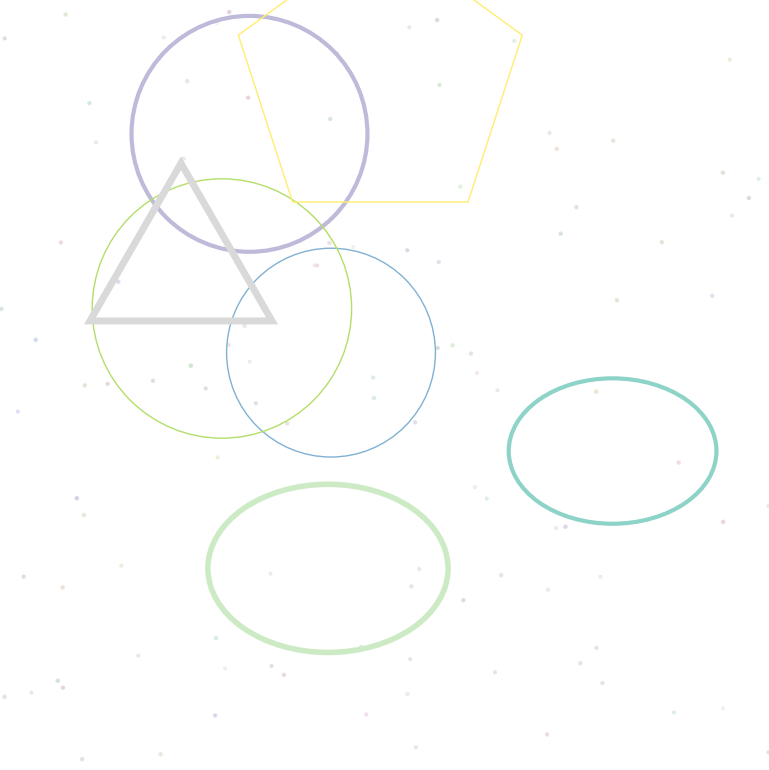[{"shape": "oval", "thickness": 1.5, "radius": 0.67, "center": [0.796, 0.414]}, {"shape": "circle", "thickness": 1.5, "radius": 0.77, "center": [0.324, 0.826]}, {"shape": "circle", "thickness": 0.5, "radius": 0.68, "center": [0.43, 0.542]}, {"shape": "circle", "thickness": 0.5, "radius": 0.84, "center": [0.288, 0.599]}, {"shape": "triangle", "thickness": 2.5, "radius": 0.68, "center": [0.235, 0.651]}, {"shape": "oval", "thickness": 2, "radius": 0.78, "center": [0.426, 0.262]}, {"shape": "pentagon", "thickness": 0.5, "radius": 0.97, "center": [0.494, 0.894]}]